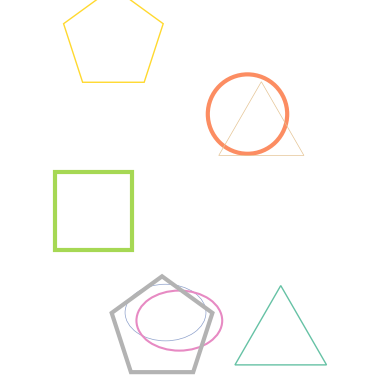[{"shape": "triangle", "thickness": 1, "radius": 0.69, "center": [0.729, 0.121]}, {"shape": "circle", "thickness": 3, "radius": 0.52, "center": [0.643, 0.704]}, {"shape": "oval", "thickness": 0.5, "radius": 0.53, "center": [0.43, 0.188]}, {"shape": "oval", "thickness": 1.5, "radius": 0.56, "center": [0.466, 0.167]}, {"shape": "square", "thickness": 3, "radius": 0.5, "center": [0.244, 0.452]}, {"shape": "pentagon", "thickness": 1, "radius": 0.68, "center": [0.295, 0.896]}, {"shape": "triangle", "thickness": 0.5, "radius": 0.64, "center": [0.679, 0.66]}, {"shape": "pentagon", "thickness": 3, "radius": 0.69, "center": [0.421, 0.145]}]